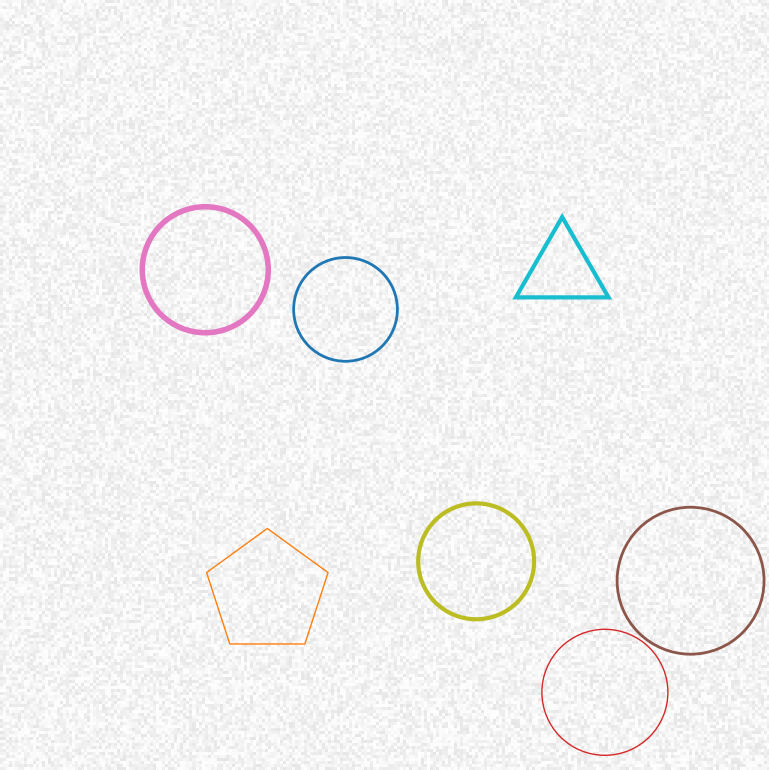[{"shape": "circle", "thickness": 1, "radius": 0.34, "center": [0.449, 0.598]}, {"shape": "pentagon", "thickness": 0.5, "radius": 0.41, "center": [0.347, 0.231]}, {"shape": "circle", "thickness": 0.5, "radius": 0.41, "center": [0.786, 0.101]}, {"shape": "circle", "thickness": 1, "radius": 0.48, "center": [0.897, 0.246]}, {"shape": "circle", "thickness": 2, "radius": 0.41, "center": [0.267, 0.65]}, {"shape": "circle", "thickness": 1.5, "radius": 0.38, "center": [0.618, 0.271]}, {"shape": "triangle", "thickness": 1.5, "radius": 0.35, "center": [0.73, 0.649]}]